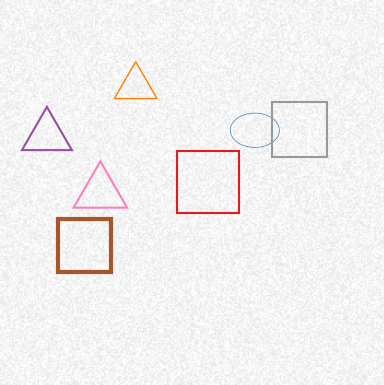[{"shape": "square", "thickness": 1.5, "radius": 0.4, "center": [0.54, 0.528]}, {"shape": "oval", "thickness": 0.5, "radius": 0.32, "center": [0.662, 0.662]}, {"shape": "triangle", "thickness": 1.5, "radius": 0.37, "center": [0.122, 0.647]}, {"shape": "triangle", "thickness": 1, "radius": 0.32, "center": [0.352, 0.776]}, {"shape": "square", "thickness": 3, "radius": 0.35, "center": [0.219, 0.361]}, {"shape": "triangle", "thickness": 1.5, "radius": 0.4, "center": [0.261, 0.501]}, {"shape": "square", "thickness": 1.5, "radius": 0.35, "center": [0.778, 0.664]}]